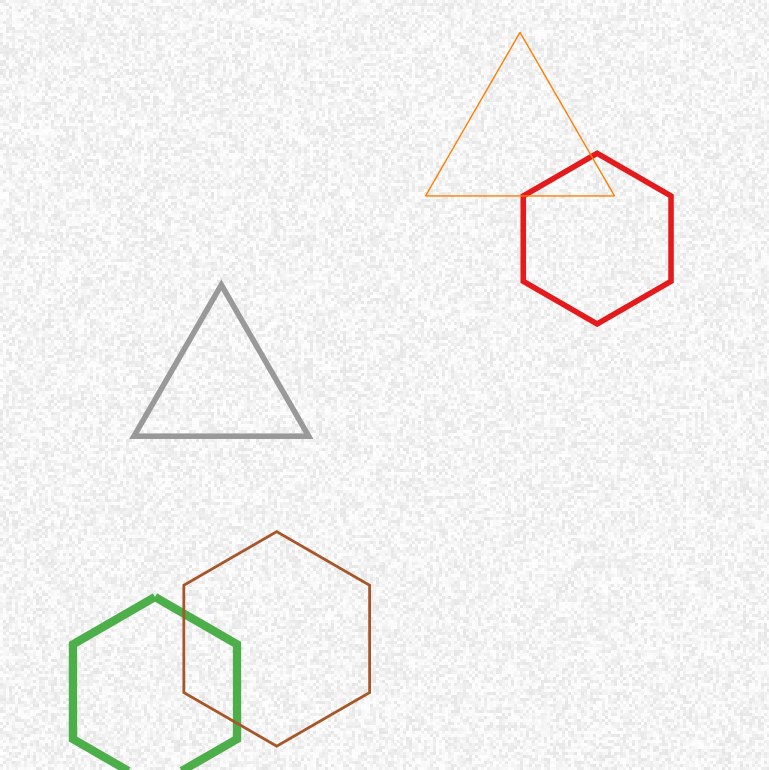[{"shape": "hexagon", "thickness": 2, "radius": 0.55, "center": [0.776, 0.69]}, {"shape": "hexagon", "thickness": 3, "radius": 0.62, "center": [0.201, 0.102]}, {"shape": "triangle", "thickness": 0.5, "radius": 0.71, "center": [0.675, 0.816]}, {"shape": "hexagon", "thickness": 1, "radius": 0.7, "center": [0.359, 0.17]}, {"shape": "triangle", "thickness": 2, "radius": 0.66, "center": [0.287, 0.499]}]